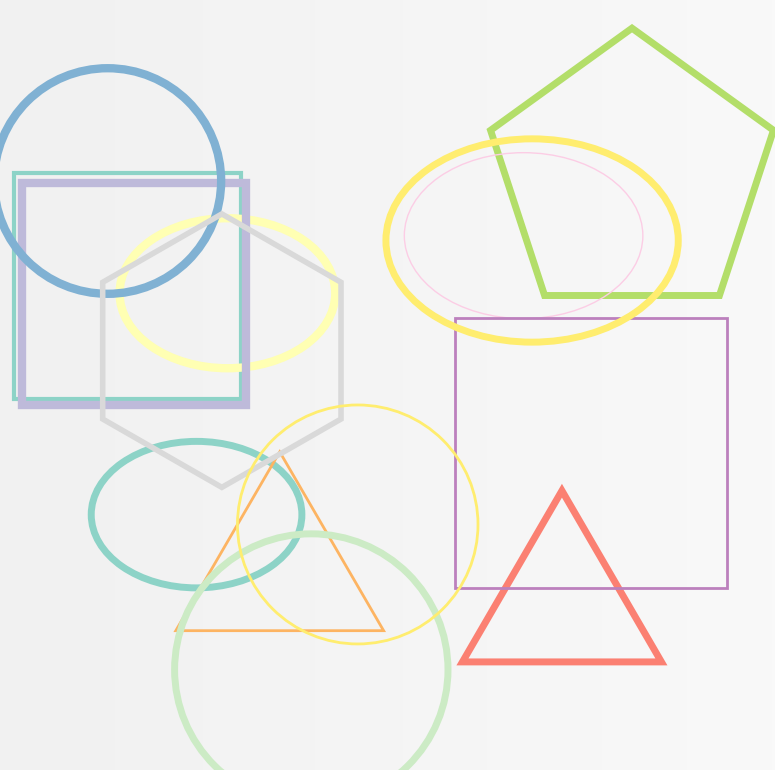[{"shape": "oval", "thickness": 2.5, "radius": 0.68, "center": [0.254, 0.332]}, {"shape": "square", "thickness": 1.5, "radius": 0.73, "center": [0.165, 0.628]}, {"shape": "oval", "thickness": 3, "radius": 0.7, "center": [0.293, 0.619]}, {"shape": "square", "thickness": 3, "radius": 0.72, "center": [0.173, 0.618]}, {"shape": "triangle", "thickness": 2.5, "radius": 0.74, "center": [0.725, 0.214]}, {"shape": "circle", "thickness": 3, "radius": 0.73, "center": [0.139, 0.765]}, {"shape": "triangle", "thickness": 1, "radius": 0.77, "center": [0.361, 0.258]}, {"shape": "pentagon", "thickness": 2.5, "radius": 0.96, "center": [0.816, 0.771]}, {"shape": "oval", "thickness": 0.5, "radius": 0.77, "center": [0.676, 0.694]}, {"shape": "hexagon", "thickness": 2, "radius": 0.89, "center": [0.286, 0.545]}, {"shape": "square", "thickness": 1, "radius": 0.88, "center": [0.763, 0.412]}, {"shape": "circle", "thickness": 2.5, "radius": 0.88, "center": [0.402, 0.13]}, {"shape": "oval", "thickness": 2.5, "radius": 0.94, "center": [0.687, 0.688]}, {"shape": "circle", "thickness": 1, "radius": 0.78, "center": [0.462, 0.319]}]